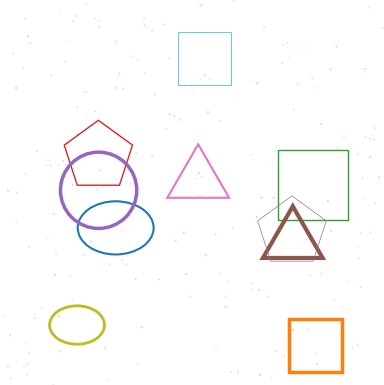[{"shape": "oval", "thickness": 1.5, "radius": 0.49, "center": [0.3, 0.408]}, {"shape": "square", "thickness": 2.5, "radius": 0.34, "center": [0.819, 0.102]}, {"shape": "square", "thickness": 1, "radius": 0.45, "center": [0.813, 0.519]}, {"shape": "pentagon", "thickness": 1, "radius": 0.47, "center": [0.255, 0.594]}, {"shape": "circle", "thickness": 2.5, "radius": 0.5, "center": [0.256, 0.506]}, {"shape": "triangle", "thickness": 3, "radius": 0.45, "center": [0.76, 0.375]}, {"shape": "triangle", "thickness": 1.5, "radius": 0.46, "center": [0.515, 0.533]}, {"shape": "pentagon", "thickness": 0.5, "radius": 0.47, "center": [0.758, 0.397]}, {"shape": "oval", "thickness": 2, "radius": 0.36, "center": [0.2, 0.156]}, {"shape": "square", "thickness": 0.5, "radius": 0.35, "center": [0.53, 0.847]}]